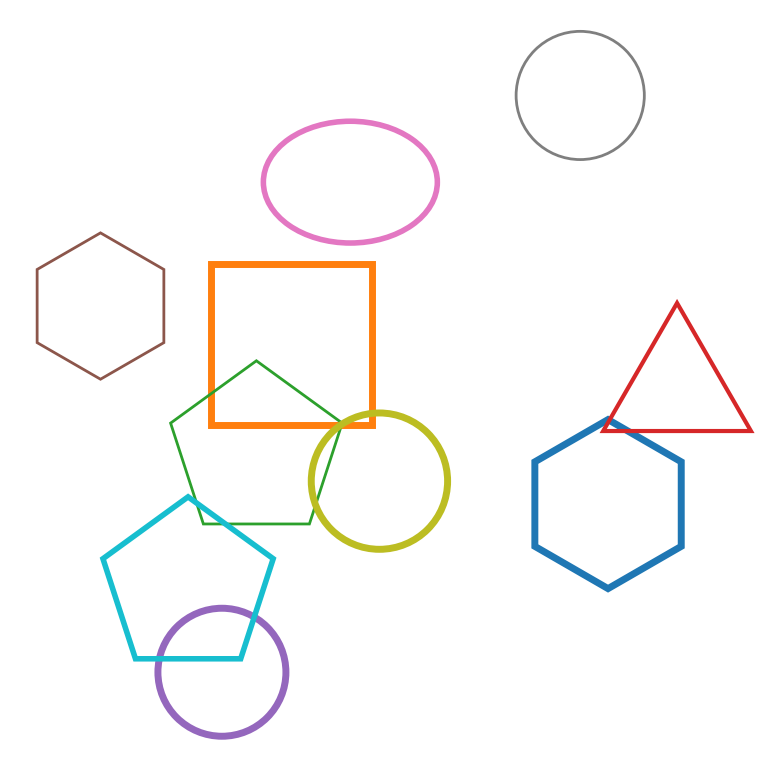[{"shape": "hexagon", "thickness": 2.5, "radius": 0.55, "center": [0.79, 0.345]}, {"shape": "square", "thickness": 2.5, "radius": 0.52, "center": [0.379, 0.553]}, {"shape": "pentagon", "thickness": 1, "radius": 0.59, "center": [0.333, 0.414]}, {"shape": "triangle", "thickness": 1.5, "radius": 0.55, "center": [0.879, 0.496]}, {"shape": "circle", "thickness": 2.5, "radius": 0.42, "center": [0.288, 0.127]}, {"shape": "hexagon", "thickness": 1, "radius": 0.48, "center": [0.131, 0.603]}, {"shape": "oval", "thickness": 2, "radius": 0.56, "center": [0.455, 0.763]}, {"shape": "circle", "thickness": 1, "radius": 0.42, "center": [0.754, 0.876]}, {"shape": "circle", "thickness": 2.5, "radius": 0.44, "center": [0.493, 0.375]}, {"shape": "pentagon", "thickness": 2, "radius": 0.58, "center": [0.244, 0.238]}]